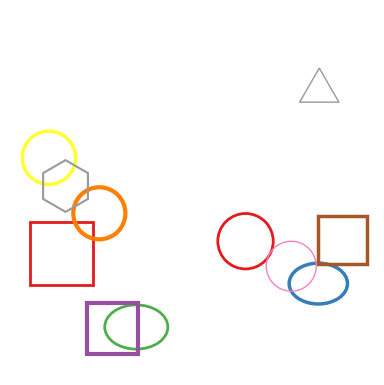[{"shape": "square", "thickness": 2, "radius": 0.41, "center": [0.16, 0.342]}, {"shape": "circle", "thickness": 2, "radius": 0.36, "center": [0.638, 0.373]}, {"shape": "oval", "thickness": 2.5, "radius": 0.38, "center": [0.827, 0.263]}, {"shape": "oval", "thickness": 2, "radius": 0.41, "center": [0.354, 0.151]}, {"shape": "square", "thickness": 3, "radius": 0.33, "center": [0.293, 0.147]}, {"shape": "circle", "thickness": 3, "radius": 0.34, "center": [0.258, 0.446]}, {"shape": "circle", "thickness": 2.5, "radius": 0.35, "center": [0.127, 0.59]}, {"shape": "square", "thickness": 2.5, "radius": 0.32, "center": [0.89, 0.377]}, {"shape": "circle", "thickness": 1, "radius": 0.32, "center": [0.757, 0.309]}, {"shape": "triangle", "thickness": 1, "radius": 0.3, "center": [0.829, 0.764]}, {"shape": "hexagon", "thickness": 1.5, "radius": 0.34, "center": [0.17, 0.517]}]